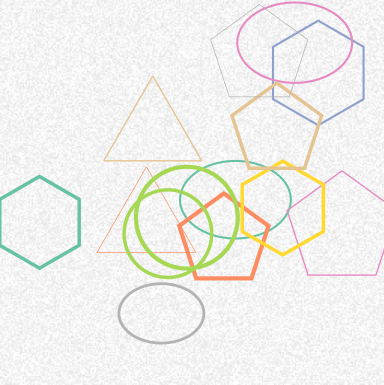[{"shape": "oval", "thickness": 1.5, "radius": 0.72, "center": [0.612, 0.481]}, {"shape": "hexagon", "thickness": 2.5, "radius": 0.6, "center": [0.103, 0.423]}, {"shape": "pentagon", "thickness": 3, "radius": 0.61, "center": [0.581, 0.376]}, {"shape": "triangle", "thickness": 0.5, "radius": 0.74, "center": [0.38, 0.418]}, {"shape": "hexagon", "thickness": 1.5, "radius": 0.68, "center": [0.827, 0.81]}, {"shape": "pentagon", "thickness": 1, "radius": 0.75, "center": [0.888, 0.407]}, {"shape": "oval", "thickness": 1.5, "radius": 0.75, "center": [0.765, 0.889]}, {"shape": "circle", "thickness": 3, "radius": 0.66, "center": [0.485, 0.435]}, {"shape": "circle", "thickness": 2.5, "radius": 0.57, "center": [0.436, 0.393]}, {"shape": "hexagon", "thickness": 2.5, "radius": 0.61, "center": [0.735, 0.46]}, {"shape": "pentagon", "thickness": 2.5, "radius": 0.61, "center": [0.719, 0.662]}, {"shape": "triangle", "thickness": 1, "radius": 0.74, "center": [0.397, 0.656]}, {"shape": "pentagon", "thickness": 0.5, "radius": 0.66, "center": [0.673, 0.856]}, {"shape": "oval", "thickness": 2, "radius": 0.55, "center": [0.419, 0.186]}]